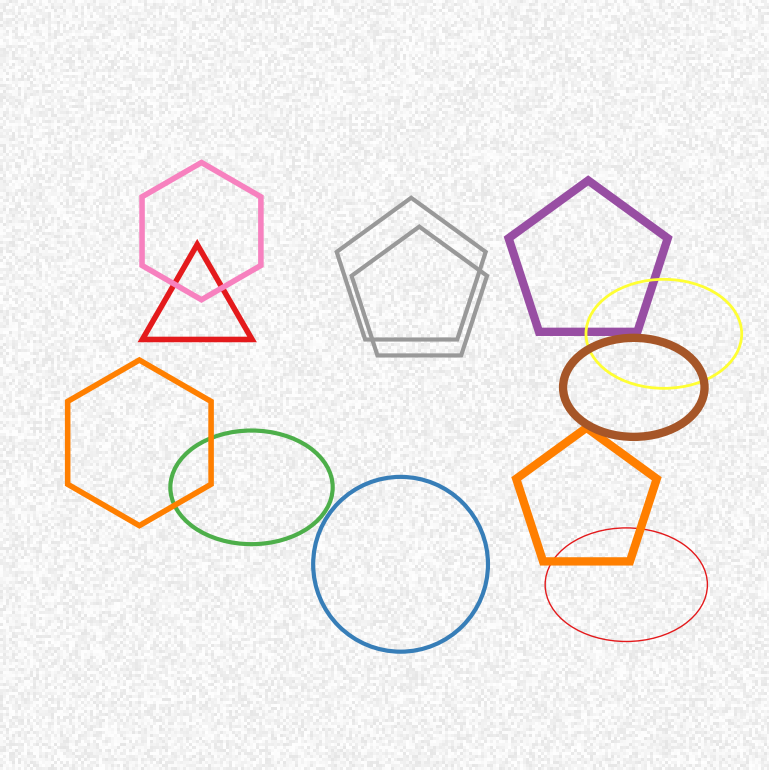[{"shape": "oval", "thickness": 0.5, "radius": 0.53, "center": [0.813, 0.241]}, {"shape": "triangle", "thickness": 2, "radius": 0.41, "center": [0.256, 0.6]}, {"shape": "circle", "thickness": 1.5, "radius": 0.57, "center": [0.52, 0.267]}, {"shape": "oval", "thickness": 1.5, "radius": 0.53, "center": [0.327, 0.367]}, {"shape": "pentagon", "thickness": 3, "radius": 0.54, "center": [0.764, 0.657]}, {"shape": "pentagon", "thickness": 3, "radius": 0.48, "center": [0.762, 0.349]}, {"shape": "hexagon", "thickness": 2, "radius": 0.54, "center": [0.181, 0.425]}, {"shape": "oval", "thickness": 1, "radius": 0.51, "center": [0.862, 0.566]}, {"shape": "oval", "thickness": 3, "radius": 0.46, "center": [0.823, 0.497]}, {"shape": "hexagon", "thickness": 2, "radius": 0.45, "center": [0.262, 0.7]}, {"shape": "pentagon", "thickness": 1.5, "radius": 0.51, "center": [0.534, 0.641]}, {"shape": "pentagon", "thickness": 1.5, "radius": 0.46, "center": [0.545, 0.613]}]